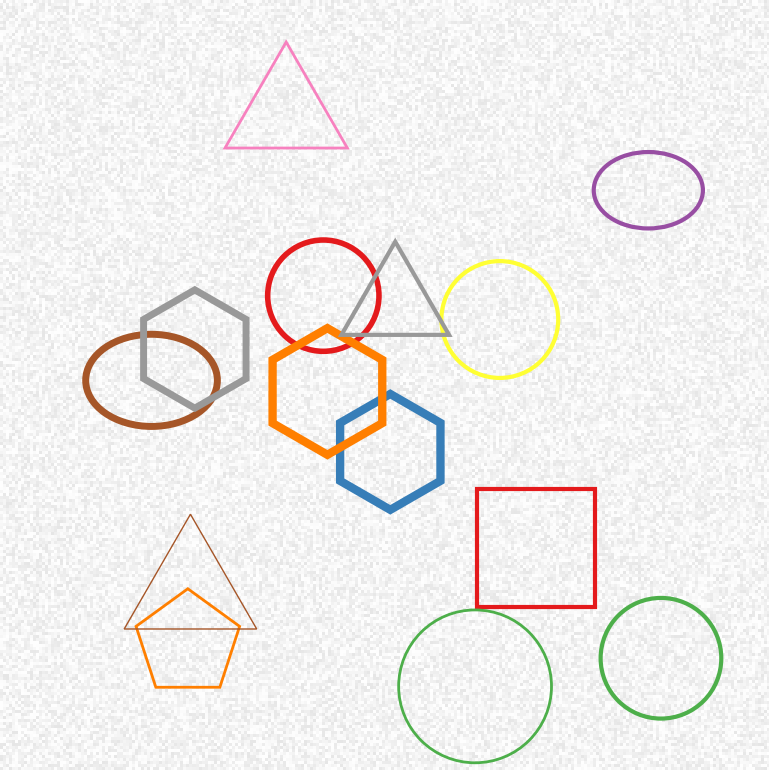[{"shape": "square", "thickness": 1.5, "radius": 0.38, "center": [0.696, 0.288]}, {"shape": "circle", "thickness": 2, "radius": 0.36, "center": [0.42, 0.616]}, {"shape": "hexagon", "thickness": 3, "radius": 0.38, "center": [0.507, 0.413]}, {"shape": "circle", "thickness": 1.5, "radius": 0.39, "center": [0.858, 0.145]}, {"shape": "circle", "thickness": 1, "radius": 0.5, "center": [0.617, 0.109]}, {"shape": "oval", "thickness": 1.5, "radius": 0.35, "center": [0.842, 0.753]}, {"shape": "hexagon", "thickness": 3, "radius": 0.41, "center": [0.425, 0.492]}, {"shape": "pentagon", "thickness": 1, "radius": 0.35, "center": [0.244, 0.165]}, {"shape": "circle", "thickness": 1.5, "radius": 0.38, "center": [0.649, 0.585]}, {"shape": "oval", "thickness": 2.5, "radius": 0.43, "center": [0.197, 0.506]}, {"shape": "triangle", "thickness": 0.5, "radius": 0.5, "center": [0.247, 0.233]}, {"shape": "triangle", "thickness": 1, "radius": 0.46, "center": [0.372, 0.854]}, {"shape": "hexagon", "thickness": 2.5, "radius": 0.38, "center": [0.253, 0.547]}, {"shape": "triangle", "thickness": 1.5, "radius": 0.4, "center": [0.513, 0.605]}]